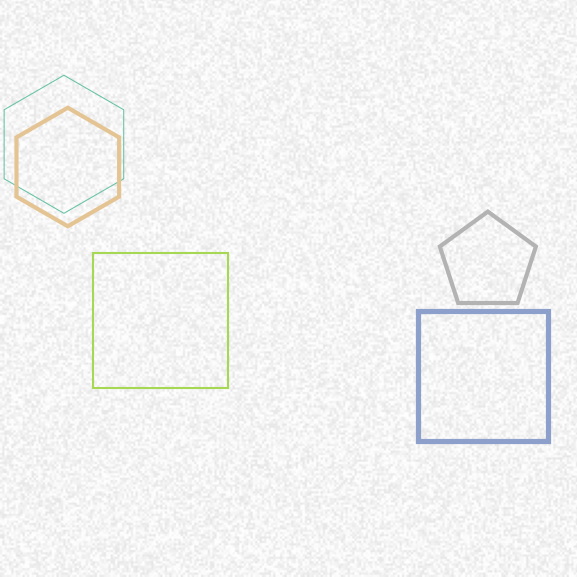[{"shape": "hexagon", "thickness": 0.5, "radius": 0.6, "center": [0.111, 0.749]}, {"shape": "square", "thickness": 2.5, "radius": 0.56, "center": [0.836, 0.348]}, {"shape": "square", "thickness": 1, "radius": 0.59, "center": [0.278, 0.444]}, {"shape": "hexagon", "thickness": 2, "radius": 0.51, "center": [0.117, 0.71]}, {"shape": "pentagon", "thickness": 2, "radius": 0.44, "center": [0.845, 0.545]}]